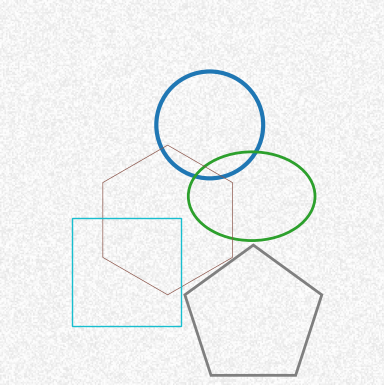[{"shape": "circle", "thickness": 3, "radius": 0.69, "center": [0.545, 0.676]}, {"shape": "oval", "thickness": 2, "radius": 0.82, "center": [0.654, 0.49]}, {"shape": "hexagon", "thickness": 0.5, "radius": 0.97, "center": [0.435, 0.429]}, {"shape": "pentagon", "thickness": 2, "radius": 0.93, "center": [0.658, 0.176]}, {"shape": "square", "thickness": 1, "radius": 0.71, "center": [0.328, 0.294]}]